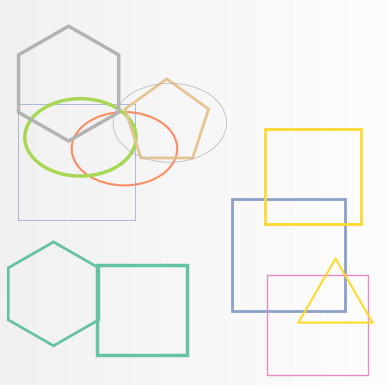[{"shape": "square", "thickness": 2.5, "radius": 0.58, "center": [0.366, 0.195]}, {"shape": "hexagon", "thickness": 2, "radius": 0.67, "center": [0.138, 0.237]}, {"shape": "oval", "thickness": 1.5, "radius": 0.68, "center": [0.321, 0.614]}, {"shape": "square", "thickness": 2, "radius": 0.73, "center": [0.744, 0.337]}, {"shape": "square", "thickness": 0.5, "radius": 0.75, "center": [0.197, 0.579]}, {"shape": "square", "thickness": 1, "radius": 0.65, "center": [0.82, 0.157]}, {"shape": "oval", "thickness": 2.5, "radius": 0.72, "center": [0.208, 0.643]}, {"shape": "triangle", "thickness": 1.5, "radius": 0.55, "center": [0.866, 0.217]}, {"shape": "square", "thickness": 2, "radius": 0.62, "center": [0.808, 0.54]}, {"shape": "pentagon", "thickness": 2, "radius": 0.57, "center": [0.43, 0.682]}, {"shape": "oval", "thickness": 0.5, "radius": 0.73, "center": [0.438, 0.681]}, {"shape": "hexagon", "thickness": 2.5, "radius": 0.75, "center": [0.177, 0.783]}]